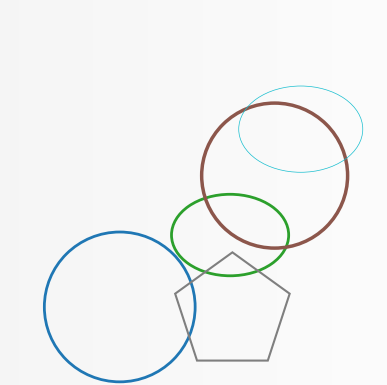[{"shape": "circle", "thickness": 2, "radius": 0.97, "center": [0.309, 0.203]}, {"shape": "oval", "thickness": 2, "radius": 0.76, "center": [0.594, 0.39]}, {"shape": "circle", "thickness": 2.5, "radius": 0.94, "center": [0.709, 0.544]}, {"shape": "pentagon", "thickness": 1.5, "radius": 0.78, "center": [0.6, 0.189]}, {"shape": "oval", "thickness": 0.5, "radius": 0.8, "center": [0.776, 0.665]}]